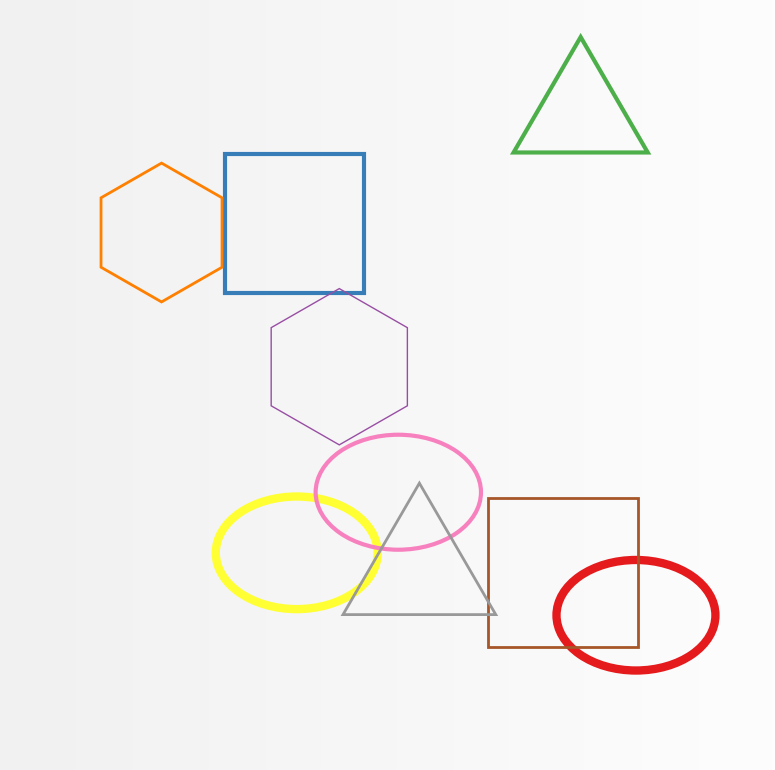[{"shape": "oval", "thickness": 3, "radius": 0.51, "center": [0.821, 0.201]}, {"shape": "square", "thickness": 1.5, "radius": 0.45, "center": [0.38, 0.71]}, {"shape": "triangle", "thickness": 1.5, "radius": 0.5, "center": [0.749, 0.852]}, {"shape": "hexagon", "thickness": 0.5, "radius": 0.51, "center": [0.438, 0.524]}, {"shape": "hexagon", "thickness": 1, "radius": 0.45, "center": [0.208, 0.698]}, {"shape": "oval", "thickness": 3, "radius": 0.52, "center": [0.383, 0.282]}, {"shape": "square", "thickness": 1, "radius": 0.48, "center": [0.727, 0.257]}, {"shape": "oval", "thickness": 1.5, "radius": 0.53, "center": [0.514, 0.361]}, {"shape": "triangle", "thickness": 1, "radius": 0.57, "center": [0.541, 0.259]}]